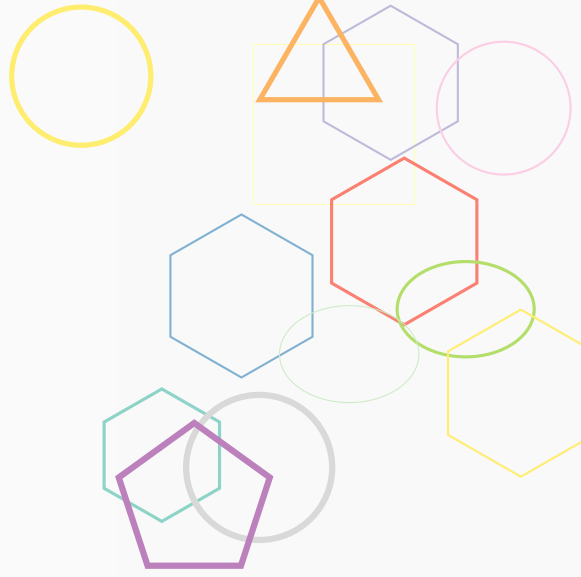[{"shape": "hexagon", "thickness": 1.5, "radius": 0.57, "center": [0.278, 0.211]}, {"shape": "square", "thickness": 0.5, "radius": 0.69, "center": [0.574, 0.784]}, {"shape": "hexagon", "thickness": 1, "radius": 0.67, "center": [0.672, 0.856]}, {"shape": "hexagon", "thickness": 1.5, "radius": 0.72, "center": [0.695, 0.581]}, {"shape": "hexagon", "thickness": 1, "radius": 0.71, "center": [0.415, 0.487]}, {"shape": "triangle", "thickness": 2.5, "radius": 0.59, "center": [0.549, 0.886]}, {"shape": "oval", "thickness": 1.5, "radius": 0.59, "center": [0.801, 0.464]}, {"shape": "circle", "thickness": 1, "radius": 0.58, "center": [0.867, 0.812]}, {"shape": "circle", "thickness": 3, "radius": 0.63, "center": [0.446, 0.19]}, {"shape": "pentagon", "thickness": 3, "radius": 0.68, "center": [0.334, 0.13]}, {"shape": "oval", "thickness": 0.5, "radius": 0.6, "center": [0.601, 0.386]}, {"shape": "hexagon", "thickness": 1, "radius": 0.72, "center": [0.896, 0.318]}, {"shape": "circle", "thickness": 2.5, "radius": 0.6, "center": [0.14, 0.867]}]